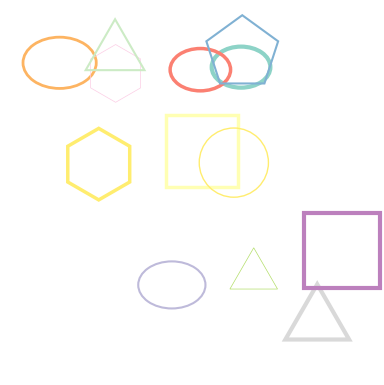[{"shape": "oval", "thickness": 3, "radius": 0.38, "center": [0.626, 0.826]}, {"shape": "square", "thickness": 2.5, "radius": 0.46, "center": [0.525, 0.608]}, {"shape": "oval", "thickness": 1.5, "radius": 0.44, "center": [0.446, 0.26]}, {"shape": "oval", "thickness": 2.5, "radius": 0.39, "center": [0.52, 0.819]}, {"shape": "pentagon", "thickness": 1.5, "radius": 0.49, "center": [0.629, 0.862]}, {"shape": "oval", "thickness": 2, "radius": 0.48, "center": [0.155, 0.837]}, {"shape": "triangle", "thickness": 0.5, "radius": 0.36, "center": [0.659, 0.285]}, {"shape": "hexagon", "thickness": 0.5, "radius": 0.38, "center": [0.3, 0.809]}, {"shape": "triangle", "thickness": 3, "radius": 0.48, "center": [0.824, 0.166]}, {"shape": "square", "thickness": 3, "radius": 0.49, "center": [0.889, 0.35]}, {"shape": "triangle", "thickness": 1.5, "radius": 0.44, "center": [0.299, 0.862]}, {"shape": "circle", "thickness": 1, "radius": 0.45, "center": [0.607, 0.578]}, {"shape": "hexagon", "thickness": 2.5, "radius": 0.46, "center": [0.256, 0.574]}]